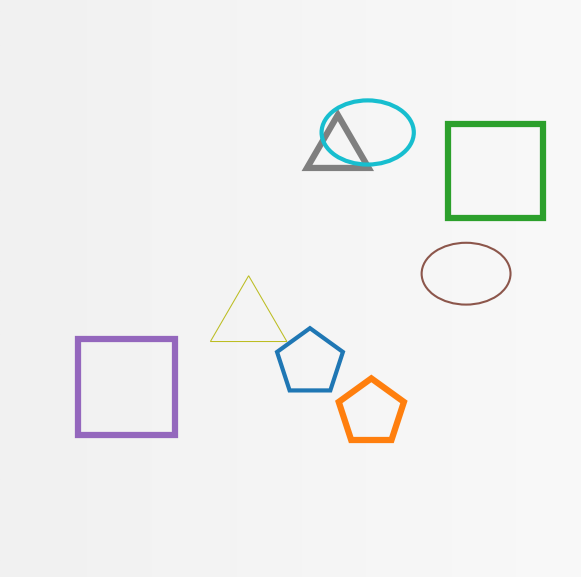[{"shape": "pentagon", "thickness": 2, "radius": 0.3, "center": [0.533, 0.371]}, {"shape": "pentagon", "thickness": 3, "radius": 0.29, "center": [0.639, 0.285]}, {"shape": "square", "thickness": 3, "radius": 0.41, "center": [0.852, 0.703]}, {"shape": "square", "thickness": 3, "radius": 0.42, "center": [0.217, 0.329]}, {"shape": "oval", "thickness": 1, "radius": 0.38, "center": [0.802, 0.525]}, {"shape": "triangle", "thickness": 3, "radius": 0.31, "center": [0.581, 0.739]}, {"shape": "triangle", "thickness": 0.5, "radius": 0.38, "center": [0.428, 0.446]}, {"shape": "oval", "thickness": 2, "radius": 0.4, "center": [0.633, 0.77]}]